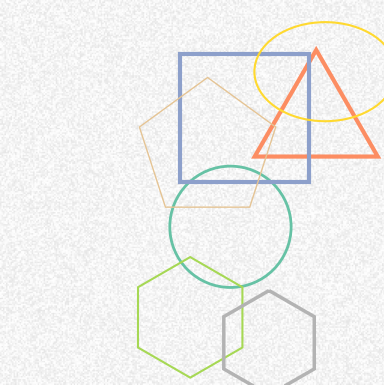[{"shape": "circle", "thickness": 2, "radius": 0.79, "center": [0.599, 0.411]}, {"shape": "triangle", "thickness": 3, "radius": 0.92, "center": [0.821, 0.686]}, {"shape": "square", "thickness": 3, "radius": 0.83, "center": [0.635, 0.694]}, {"shape": "hexagon", "thickness": 1.5, "radius": 0.78, "center": [0.494, 0.176]}, {"shape": "oval", "thickness": 1.5, "radius": 0.92, "center": [0.845, 0.814]}, {"shape": "pentagon", "thickness": 1, "radius": 0.93, "center": [0.539, 0.613]}, {"shape": "hexagon", "thickness": 2.5, "radius": 0.68, "center": [0.699, 0.11]}]